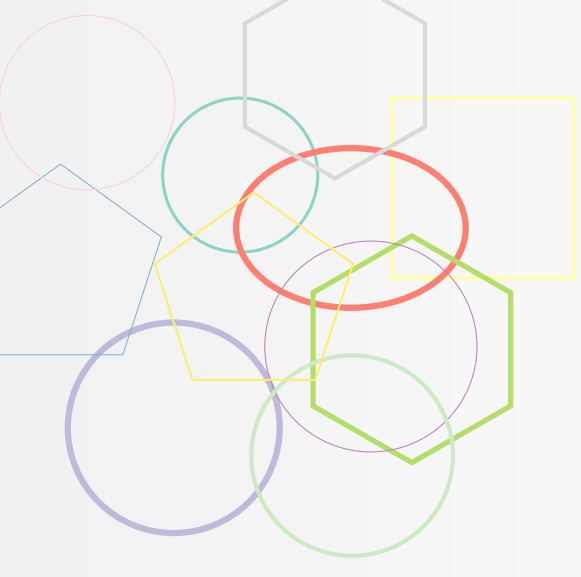[{"shape": "circle", "thickness": 1.5, "radius": 0.67, "center": [0.413, 0.696]}, {"shape": "square", "thickness": 2, "radius": 0.78, "center": [0.831, 0.674]}, {"shape": "circle", "thickness": 3, "radius": 0.91, "center": [0.299, 0.258]}, {"shape": "oval", "thickness": 3, "radius": 0.99, "center": [0.604, 0.604]}, {"shape": "pentagon", "thickness": 0.5, "radius": 0.91, "center": [0.104, 0.532]}, {"shape": "hexagon", "thickness": 2.5, "radius": 0.98, "center": [0.709, 0.394]}, {"shape": "circle", "thickness": 0.5, "radius": 0.75, "center": [0.15, 0.821]}, {"shape": "hexagon", "thickness": 2, "radius": 0.89, "center": [0.576, 0.869]}, {"shape": "circle", "thickness": 0.5, "radius": 0.91, "center": [0.638, 0.399]}, {"shape": "circle", "thickness": 2, "radius": 0.87, "center": [0.606, 0.21]}, {"shape": "pentagon", "thickness": 1, "radius": 0.9, "center": [0.437, 0.487]}]